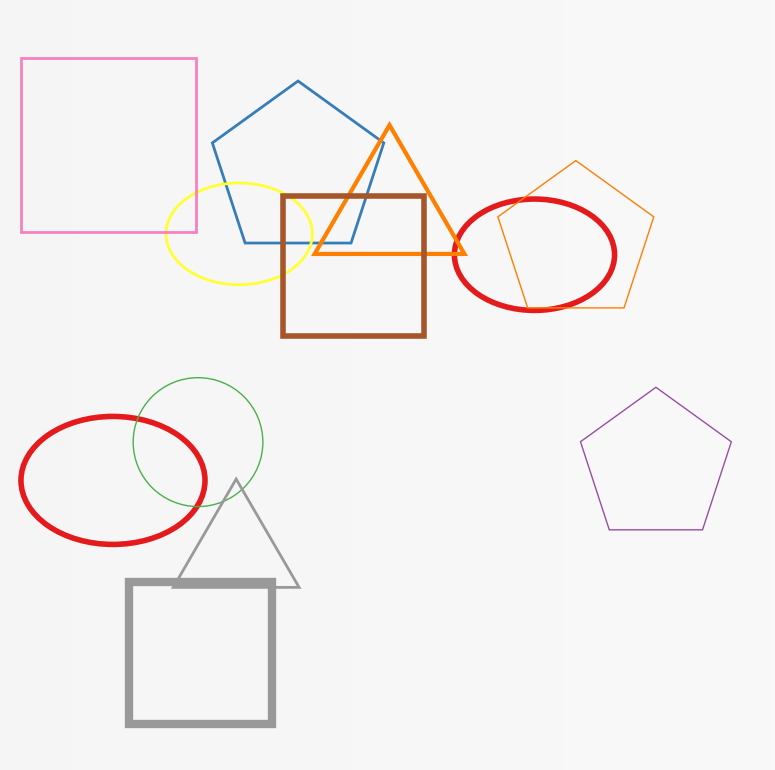[{"shape": "oval", "thickness": 2, "radius": 0.52, "center": [0.69, 0.669]}, {"shape": "oval", "thickness": 2, "radius": 0.59, "center": [0.146, 0.376]}, {"shape": "pentagon", "thickness": 1, "radius": 0.58, "center": [0.385, 0.778]}, {"shape": "circle", "thickness": 0.5, "radius": 0.42, "center": [0.255, 0.426]}, {"shape": "pentagon", "thickness": 0.5, "radius": 0.51, "center": [0.846, 0.395]}, {"shape": "pentagon", "thickness": 0.5, "radius": 0.53, "center": [0.743, 0.686]}, {"shape": "triangle", "thickness": 1.5, "radius": 0.56, "center": [0.503, 0.726]}, {"shape": "oval", "thickness": 1, "radius": 0.47, "center": [0.309, 0.696]}, {"shape": "square", "thickness": 2, "radius": 0.45, "center": [0.456, 0.655]}, {"shape": "square", "thickness": 1, "radius": 0.56, "center": [0.141, 0.812]}, {"shape": "square", "thickness": 3, "radius": 0.46, "center": [0.259, 0.152]}, {"shape": "triangle", "thickness": 1, "radius": 0.47, "center": [0.305, 0.284]}]